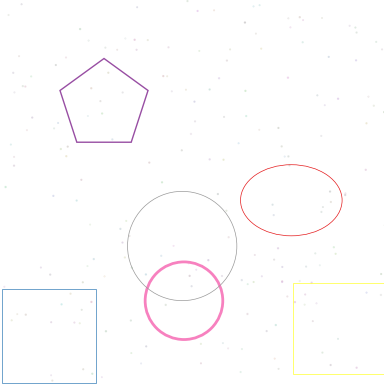[{"shape": "oval", "thickness": 0.5, "radius": 0.66, "center": [0.757, 0.48]}, {"shape": "square", "thickness": 0.5, "radius": 0.61, "center": [0.127, 0.127]}, {"shape": "pentagon", "thickness": 1, "radius": 0.6, "center": [0.27, 0.728]}, {"shape": "square", "thickness": 0.5, "radius": 0.59, "center": [0.878, 0.147]}, {"shape": "circle", "thickness": 2, "radius": 0.5, "center": [0.478, 0.219]}, {"shape": "circle", "thickness": 0.5, "radius": 0.71, "center": [0.473, 0.361]}]